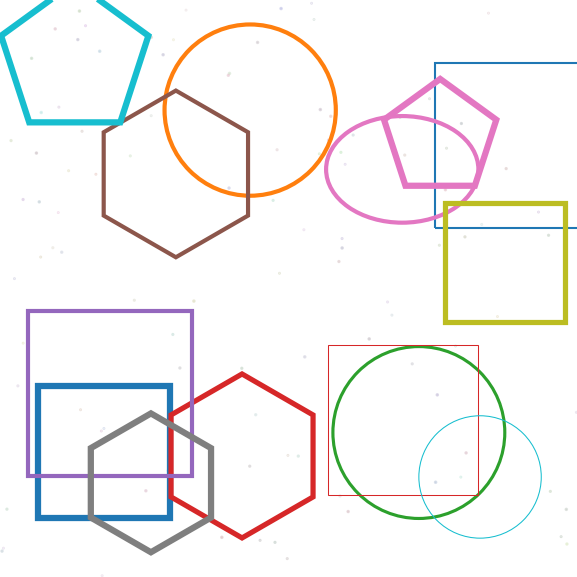[{"shape": "square", "thickness": 3, "radius": 0.57, "center": [0.18, 0.216]}, {"shape": "square", "thickness": 1, "radius": 0.71, "center": [0.896, 0.747]}, {"shape": "circle", "thickness": 2, "radius": 0.74, "center": [0.433, 0.808]}, {"shape": "circle", "thickness": 1.5, "radius": 0.74, "center": [0.725, 0.25]}, {"shape": "hexagon", "thickness": 2.5, "radius": 0.71, "center": [0.419, 0.21]}, {"shape": "square", "thickness": 0.5, "radius": 0.65, "center": [0.697, 0.272]}, {"shape": "square", "thickness": 2, "radius": 0.71, "center": [0.191, 0.318]}, {"shape": "hexagon", "thickness": 2, "radius": 0.72, "center": [0.305, 0.698]}, {"shape": "oval", "thickness": 2, "radius": 0.66, "center": [0.697, 0.706]}, {"shape": "pentagon", "thickness": 3, "radius": 0.51, "center": [0.762, 0.76]}, {"shape": "hexagon", "thickness": 3, "radius": 0.6, "center": [0.261, 0.163]}, {"shape": "square", "thickness": 2.5, "radius": 0.52, "center": [0.875, 0.544]}, {"shape": "circle", "thickness": 0.5, "radius": 0.53, "center": [0.831, 0.173]}, {"shape": "pentagon", "thickness": 3, "radius": 0.67, "center": [0.129, 0.896]}]